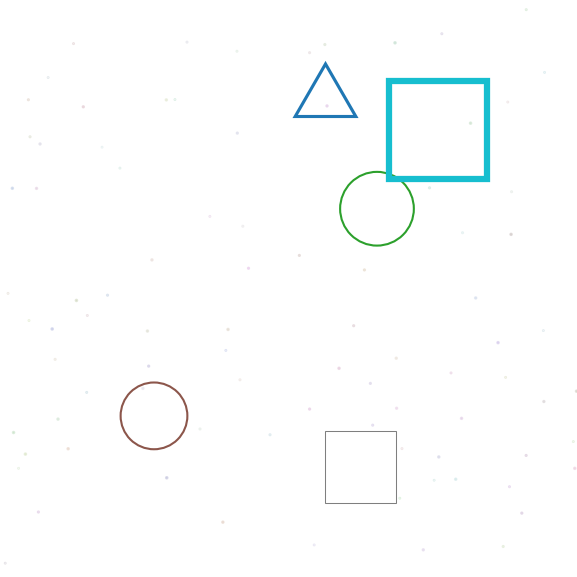[{"shape": "triangle", "thickness": 1.5, "radius": 0.3, "center": [0.564, 0.828]}, {"shape": "circle", "thickness": 1, "radius": 0.32, "center": [0.653, 0.638]}, {"shape": "circle", "thickness": 1, "radius": 0.29, "center": [0.267, 0.279]}, {"shape": "square", "thickness": 0.5, "radius": 0.31, "center": [0.624, 0.191]}, {"shape": "square", "thickness": 3, "radius": 0.42, "center": [0.758, 0.774]}]